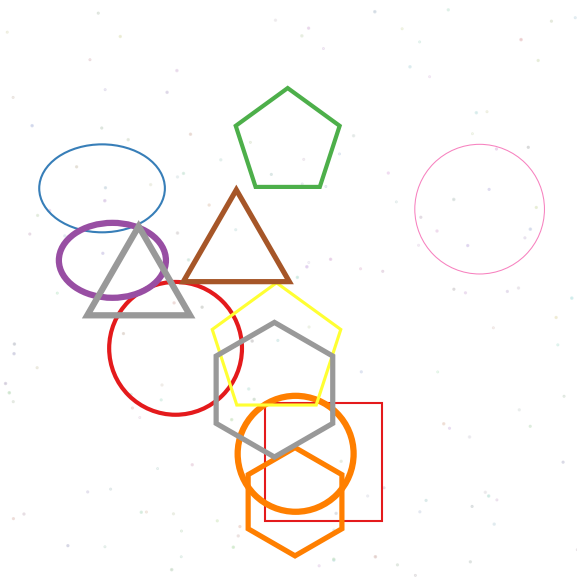[{"shape": "square", "thickness": 1, "radius": 0.51, "center": [0.56, 0.199]}, {"shape": "circle", "thickness": 2, "radius": 0.57, "center": [0.304, 0.396]}, {"shape": "oval", "thickness": 1, "radius": 0.54, "center": [0.177, 0.673]}, {"shape": "pentagon", "thickness": 2, "radius": 0.47, "center": [0.498, 0.752]}, {"shape": "oval", "thickness": 3, "radius": 0.46, "center": [0.195, 0.548]}, {"shape": "hexagon", "thickness": 2.5, "radius": 0.47, "center": [0.511, 0.13]}, {"shape": "circle", "thickness": 3, "radius": 0.5, "center": [0.512, 0.213]}, {"shape": "pentagon", "thickness": 1.5, "radius": 0.59, "center": [0.479, 0.392]}, {"shape": "triangle", "thickness": 2.5, "radius": 0.53, "center": [0.409, 0.564]}, {"shape": "circle", "thickness": 0.5, "radius": 0.56, "center": [0.831, 0.637]}, {"shape": "triangle", "thickness": 3, "radius": 0.51, "center": [0.24, 0.504]}, {"shape": "hexagon", "thickness": 2.5, "radius": 0.58, "center": [0.475, 0.324]}]